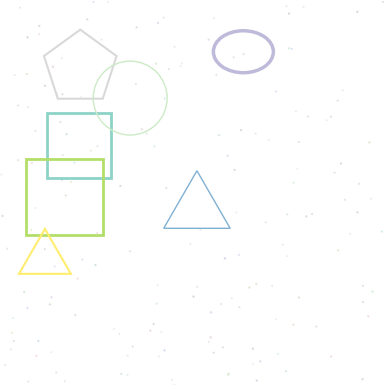[{"shape": "square", "thickness": 2, "radius": 0.42, "center": [0.205, 0.622]}, {"shape": "oval", "thickness": 2.5, "radius": 0.39, "center": [0.632, 0.866]}, {"shape": "triangle", "thickness": 1, "radius": 0.5, "center": [0.512, 0.457]}, {"shape": "square", "thickness": 2, "radius": 0.5, "center": [0.167, 0.489]}, {"shape": "pentagon", "thickness": 1.5, "radius": 0.5, "center": [0.208, 0.824]}, {"shape": "circle", "thickness": 1, "radius": 0.48, "center": [0.338, 0.745]}, {"shape": "triangle", "thickness": 1.5, "radius": 0.39, "center": [0.117, 0.328]}]